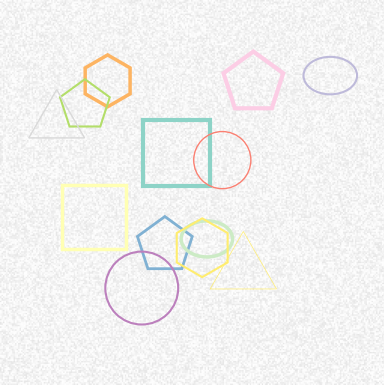[{"shape": "square", "thickness": 3, "radius": 0.43, "center": [0.459, 0.603]}, {"shape": "square", "thickness": 2.5, "radius": 0.42, "center": [0.244, 0.435]}, {"shape": "oval", "thickness": 1.5, "radius": 0.35, "center": [0.858, 0.804]}, {"shape": "circle", "thickness": 1, "radius": 0.37, "center": [0.577, 0.584]}, {"shape": "pentagon", "thickness": 2, "radius": 0.37, "center": [0.428, 0.363]}, {"shape": "hexagon", "thickness": 2.5, "radius": 0.34, "center": [0.28, 0.79]}, {"shape": "pentagon", "thickness": 1.5, "radius": 0.34, "center": [0.221, 0.726]}, {"shape": "pentagon", "thickness": 3, "radius": 0.41, "center": [0.658, 0.785]}, {"shape": "triangle", "thickness": 1, "radius": 0.42, "center": [0.147, 0.684]}, {"shape": "circle", "thickness": 1.5, "radius": 0.47, "center": [0.368, 0.252]}, {"shape": "oval", "thickness": 2.5, "radius": 0.33, "center": [0.537, 0.379]}, {"shape": "hexagon", "thickness": 1.5, "radius": 0.38, "center": [0.525, 0.357]}, {"shape": "triangle", "thickness": 0.5, "radius": 0.5, "center": [0.632, 0.299]}]